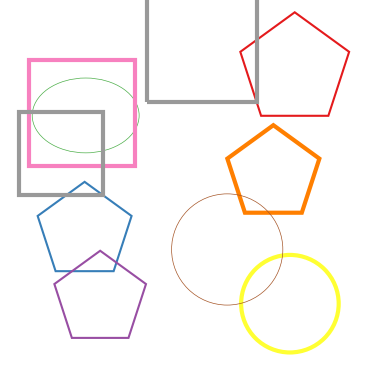[{"shape": "pentagon", "thickness": 1.5, "radius": 0.74, "center": [0.766, 0.819]}, {"shape": "pentagon", "thickness": 1.5, "radius": 0.64, "center": [0.22, 0.399]}, {"shape": "oval", "thickness": 0.5, "radius": 0.69, "center": [0.223, 0.7]}, {"shape": "pentagon", "thickness": 1.5, "radius": 0.63, "center": [0.26, 0.224]}, {"shape": "pentagon", "thickness": 3, "radius": 0.63, "center": [0.71, 0.549]}, {"shape": "circle", "thickness": 3, "radius": 0.63, "center": [0.753, 0.211]}, {"shape": "circle", "thickness": 0.5, "radius": 0.72, "center": [0.59, 0.352]}, {"shape": "square", "thickness": 3, "radius": 0.69, "center": [0.212, 0.707]}, {"shape": "square", "thickness": 3, "radius": 0.72, "center": [0.525, 0.879]}, {"shape": "square", "thickness": 3, "radius": 0.54, "center": [0.159, 0.601]}]